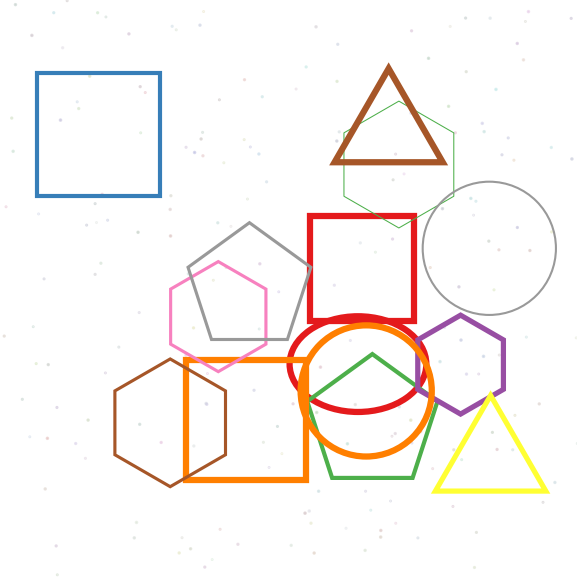[{"shape": "square", "thickness": 3, "radius": 0.45, "center": [0.627, 0.534]}, {"shape": "oval", "thickness": 3, "radius": 0.59, "center": [0.62, 0.369]}, {"shape": "square", "thickness": 2, "radius": 0.53, "center": [0.171, 0.766]}, {"shape": "hexagon", "thickness": 0.5, "radius": 0.55, "center": [0.691, 0.714]}, {"shape": "pentagon", "thickness": 2, "radius": 0.59, "center": [0.645, 0.267]}, {"shape": "hexagon", "thickness": 2.5, "radius": 0.43, "center": [0.798, 0.368]}, {"shape": "square", "thickness": 3, "radius": 0.52, "center": [0.425, 0.273]}, {"shape": "circle", "thickness": 3, "radius": 0.57, "center": [0.634, 0.322]}, {"shape": "triangle", "thickness": 2.5, "radius": 0.55, "center": [0.85, 0.204]}, {"shape": "hexagon", "thickness": 1.5, "radius": 0.55, "center": [0.295, 0.267]}, {"shape": "triangle", "thickness": 3, "radius": 0.54, "center": [0.673, 0.772]}, {"shape": "hexagon", "thickness": 1.5, "radius": 0.48, "center": [0.378, 0.451]}, {"shape": "pentagon", "thickness": 1.5, "radius": 0.56, "center": [0.432, 0.502]}, {"shape": "circle", "thickness": 1, "radius": 0.58, "center": [0.847, 0.569]}]